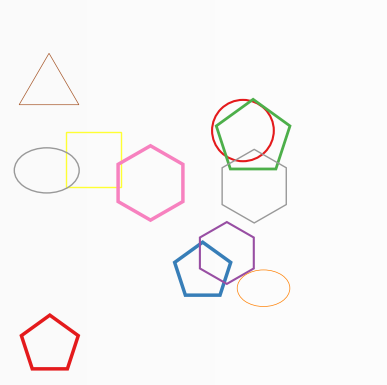[{"shape": "circle", "thickness": 1.5, "radius": 0.4, "center": [0.627, 0.661]}, {"shape": "pentagon", "thickness": 2.5, "radius": 0.39, "center": [0.129, 0.104]}, {"shape": "pentagon", "thickness": 2.5, "radius": 0.38, "center": [0.523, 0.295]}, {"shape": "pentagon", "thickness": 2, "radius": 0.5, "center": [0.653, 0.642]}, {"shape": "hexagon", "thickness": 1.5, "radius": 0.4, "center": [0.585, 0.343]}, {"shape": "oval", "thickness": 0.5, "radius": 0.34, "center": [0.68, 0.251]}, {"shape": "square", "thickness": 1, "radius": 0.36, "center": [0.242, 0.585]}, {"shape": "triangle", "thickness": 0.5, "radius": 0.45, "center": [0.127, 0.773]}, {"shape": "hexagon", "thickness": 2.5, "radius": 0.48, "center": [0.388, 0.525]}, {"shape": "hexagon", "thickness": 1, "radius": 0.48, "center": [0.656, 0.516]}, {"shape": "oval", "thickness": 1, "radius": 0.42, "center": [0.121, 0.557]}]